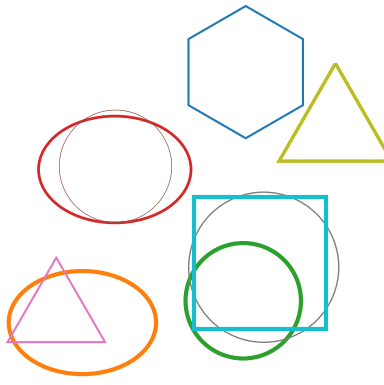[{"shape": "hexagon", "thickness": 1.5, "radius": 0.86, "center": [0.638, 0.813]}, {"shape": "oval", "thickness": 3, "radius": 0.96, "center": [0.214, 0.162]}, {"shape": "circle", "thickness": 3, "radius": 0.75, "center": [0.632, 0.219]}, {"shape": "oval", "thickness": 2, "radius": 0.99, "center": [0.298, 0.56]}, {"shape": "circle", "thickness": 0.5, "radius": 0.73, "center": [0.3, 0.568]}, {"shape": "triangle", "thickness": 1.5, "radius": 0.73, "center": [0.146, 0.184]}, {"shape": "circle", "thickness": 1, "radius": 0.97, "center": [0.685, 0.306]}, {"shape": "triangle", "thickness": 2.5, "radius": 0.85, "center": [0.871, 0.666]}, {"shape": "square", "thickness": 3, "radius": 0.86, "center": [0.675, 0.317]}]